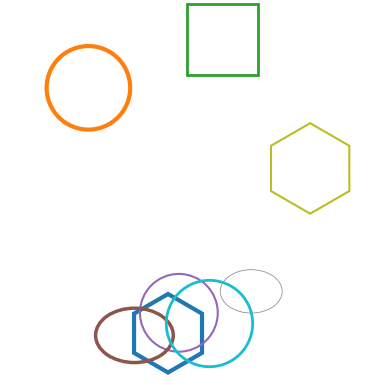[{"shape": "hexagon", "thickness": 3, "radius": 0.51, "center": [0.436, 0.134]}, {"shape": "circle", "thickness": 3, "radius": 0.54, "center": [0.23, 0.772]}, {"shape": "square", "thickness": 2, "radius": 0.46, "center": [0.578, 0.897]}, {"shape": "circle", "thickness": 1.5, "radius": 0.51, "center": [0.465, 0.188]}, {"shape": "oval", "thickness": 2.5, "radius": 0.5, "center": [0.349, 0.129]}, {"shape": "oval", "thickness": 0.5, "radius": 0.4, "center": [0.653, 0.243]}, {"shape": "hexagon", "thickness": 1.5, "radius": 0.59, "center": [0.806, 0.563]}, {"shape": "circle", "thickness": 2, "radius": 0.56, "center": [0.544, 0.16]}]